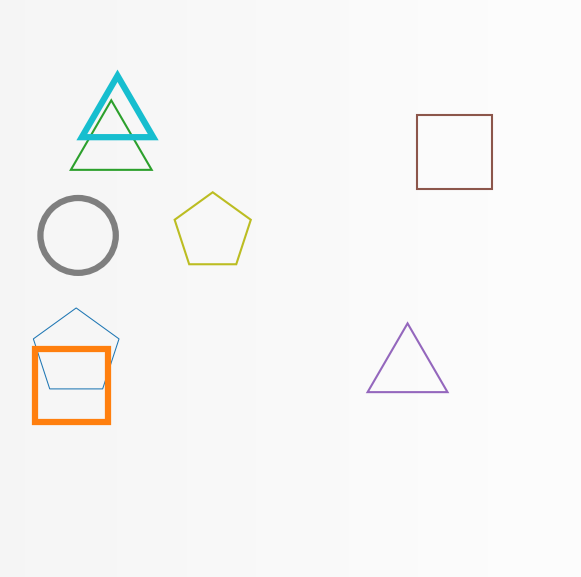[{"shape": "pentagon", "thickness": 0.5, "radius": 0.39, "center": [0.131, 0.388]}, {"shape": "square", "thickness": 3, "radius": 0.32, "center": [0.123, 0.332]}, {"shape": "triangle", "thickness": 1, "radius": 0.4, "center": [0.191, 0.745]}, {"shape": "triangle", "thickness": 1, "radius": 0.4, "center": [0.701, 0.36]}, {"shape": "square", "thickness": 1, "radius": 0.32, "center": [0.782, 0.736]}, {"shape": "circle", "thickness": 3, "radius": 0.32, "center": [0.134, 0.591]}, {"shape": "pentagon", "thickness": 1, "radius": 0.34, "center": [0.366, 0.597]}, {"shape": "triangle", "thickness": 3, "radius": 0.35, "center": [0.202, 0.797]}]